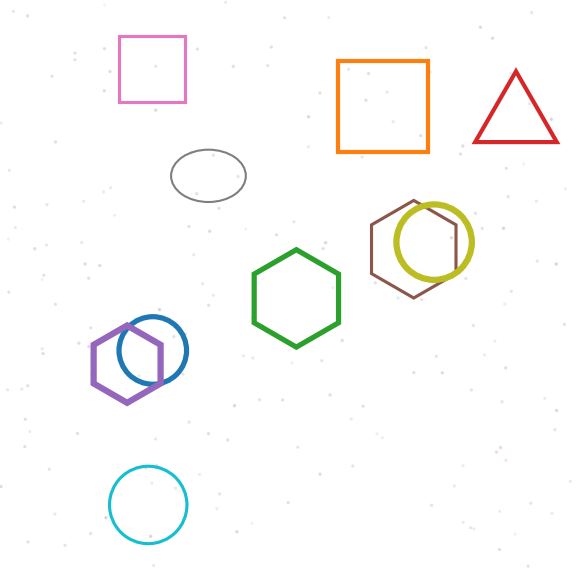[{"shape": "circle", "thickness": 2.5, "radius": 0.29, "center": [0.265, 0.392]}, {"shape": "square", "thickness": 2, "radius": 0.39, "center": [0.663, 0.815]}, {"shape": "hexagon", "thickness": 2.5, "radius": 0.42, "center": [0.513, 0.482]}, {"shape": "triangle", "thickness": 2, "radius": 0.41, "center": [0.893, 0.794]}, {"shape": "hexagon", "thickness": 3, "radius": 0.33, "center": [0.22, 0.369]}, {"shape": "hexagon", "thickness": 1.5, "radius": 0.42, "center": [0.716, 0.568]}, {"shape": "square", "thickness": 1.5, "radius": 0.29, "center": [0.263, 0.88]}, {"shape": "oval", "thickness": 1, "radius": 0.32, "center": [0.361, 0.695]}, {"shape": "circle", "thickness": 3, "radius": 0.33, "center": [0.752, 0.58]}, {"shape": "circle", "thickness": 1.5, "radius": 0.34, "center": [0.257, 0.125]}]